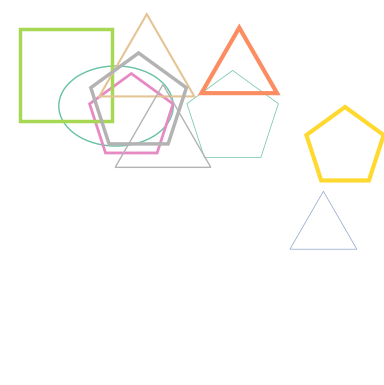[{"shape": "pentagon", "thickness": 0.5, "radius": 0.62, "center": [0.604, 0.692]}, {"shape": "oval", "thickness": 1, "radius": 0.74, "center": [0.301, 0.725]}, {"shape": "triangle", "thickness": 3, "radius": 0.57, "center": [0.621, 0.815]}, {"shape": "triangle", "thickness": 0.5, "radius": 0.5, "center": [0.84, 0.403]}, {"shape": "pentagon", "thickness": 2, "radius": 0.57, "center": [0.341, 0.695]}, {"shape": "square", "thickness": 2.5, "radius": 0.6, "center": [0.171, 0.805]}, {"shape": "pentagon", "thickness": 3, "radius": 0.53, "center": [0.896, 0.617]}, {"shape": "triangle", "thickness": 1.5, "radius": 0.71, "center": [0.381, 0.821]}, {"shape": "pentagon", "thickness": 2.5, "radius": 0.65, "center": [0.36, 0.732]}, {"shape": "triangle", "thickness": 1, "radius": 0.72, "center": [0.423, 0.637]}]